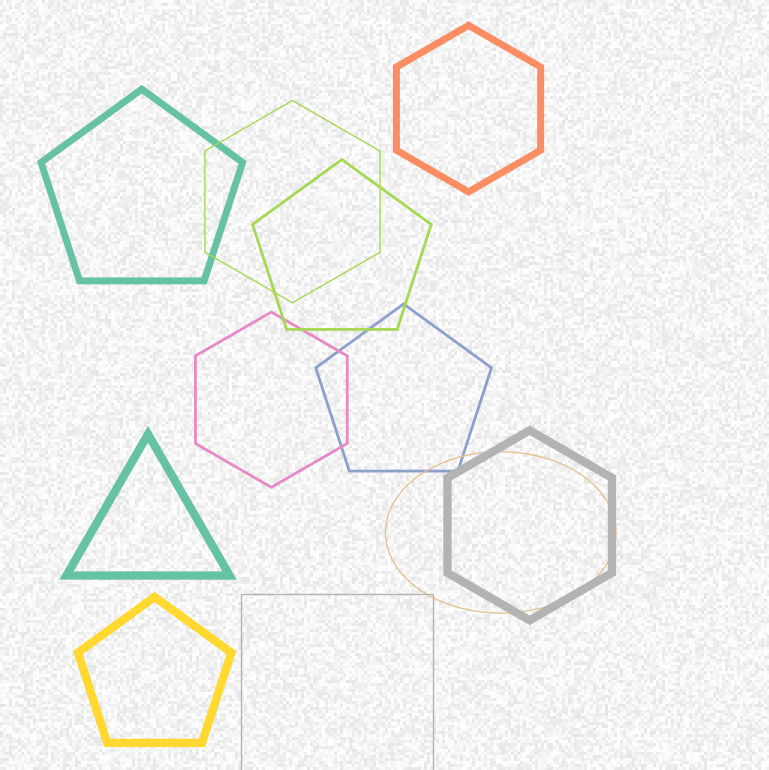[{"shape": "triangle", "thickness": 3, "radius": 0.61, "center": [0.192, 0.314]}, {"shape": "pentagon", "thickness": 2.5, "radius": 0.69, "center": [0.184, 0.747]}, {"shape": "hexagon", "thickness": 2.5, "radius": 0.54, "center": [0.608, 0.859]}, {"shape": "pentagon", "thickness": 1, "radius": 0.6, "center": [0.524, 0.485]}, {"shape": "hexagon", "thickness": 1, "radius": 0.57, "center": [0.352, 0.481]}, {"shape": "pentagon", "thickness": 1, "radius": 0.61, "center": [0.444, 0.671]}, {"shape": "hexagon", "thickness": 0.5, "radius": 0.66, "center": [0.38, 0.738]}, {"shape": "pentagon", "thickness": 3, "radius": 0.52, "center": [0.201, 0.12]}, {"shape": "oval", "thickness": 0.5, "radius": 0.75, "center": [0.65, 0.309]}, {"shape": "hexagon", "thickness": 3, "radius": 0.62, "center": [0.688, 0.318]}, {"shape": "square", "thickness": 0.5, "radius": 0.62, "center": [0.438, 0.104]}]